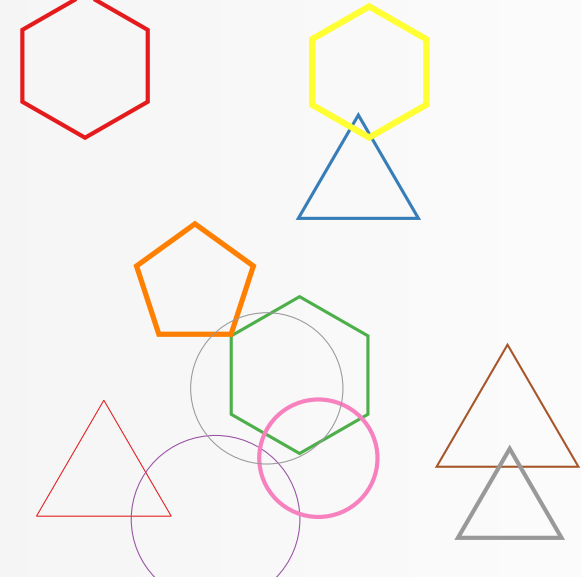[{"shape": "hexagon", "thickness": 2, "radius": 0.62, "center": [0.146, 0.885]}, {"shape": "triangle", "thickness": 0.5, "radius": 0.67, "center": [0.179, 0.172]}, {"shape": "triangle", "thickness": 1.5, "radius": 0.6, "center": [0.617, 0.681]}, {"shape": "hexagon", "thickness": 1.5, "radius": 0.68, "center": [0.515, 0.35]}, {"shape": "circle", "thickness": 0.5, "radius": 0.73, "center": [0.371, 0.1]}, {"shape": "pentagon", "thickness": 2.5, "radius": 0.53, "center": [0.335, 0.506]}, {"shape": "hexagon", "thickness": 3, "radius": 0.57, "center": [0.635, 0.875]}, {"shape": "triangle", "thickness": 1, "radius": 0.7, "center": [0.873, 0.261]}, {"shape": "circle", "thickness": 2, "radius": 0.51, "center": [0.548, 0.206]}, {"shape": "triangle", "thickness": 2, "radius": 0.51, "center": [0.877, 0.119]}, {"shape": "circle", "thickness": 0.5, "radius": 0.65, "center": [0.459, 0.327]}]